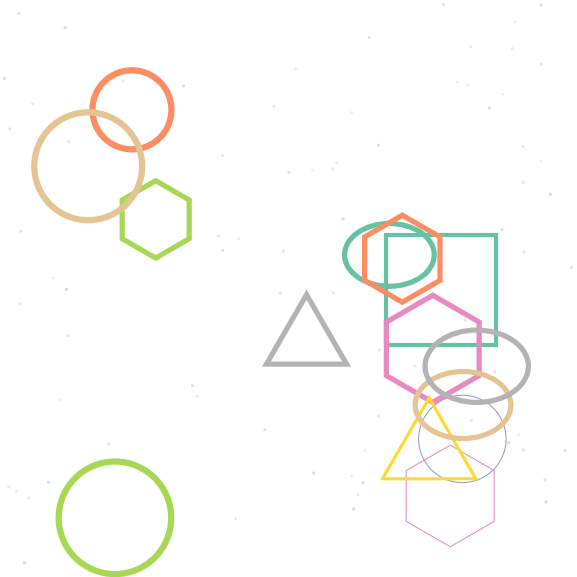[{"shape": "oval", "thickness": 2.5, "radius": 0.39, "center": [0.674, 0.558]}, {"shape": "square", "thickness": 2, "radius": 0.48, "center": [0.764, 0.497]}, {"shape": "circle", "thickness": 3, "radius": 0.34, "center": [0.228, 0.809]}, {"shape": "hexagon", "thickness": 2.5, "radius": 0.38, "center": [0.697, 0.551]}, {"shape": "circle", "thickness": 0.5, "radius": 0.38, "center": [0.801, 0.239]}, {"shape": "hexagon", "thickness": 0.5, "radius": 0.44, "center": [0.78, 0.14]}, {"shape": "hexagon", "thickness": 2.5, "radius": 0.46, "center": [0.749, 0.395]}, {"shape": "circle", "thickness": 3, "radius": 0.49, "center": [0.199, 0.102]}, {"shape": "hexagon", "thickness": 2.5, "radius": 0.33, "center": [0.27, 0.619]}, {"shape": "triangle", "thickness": 1.5, "radius": 0.47, "center": [0.743, 0.217]}, {"shape": "oval", "thickness": 2.5, "radius": 0.41, "center": [0.802, 0.298]}, {"shape": "circle", "thickness": 3, "radius": 0.47, "center": [0.153, 0.711]}, {"shape": "triangle", "thickness": 2.5, "radius": 0.4, "center": [0.531, 0.409]}, {"shape": "oval", "thickness": 2.5, "radius": 0.45, "center": [0.826, 0.365]}]